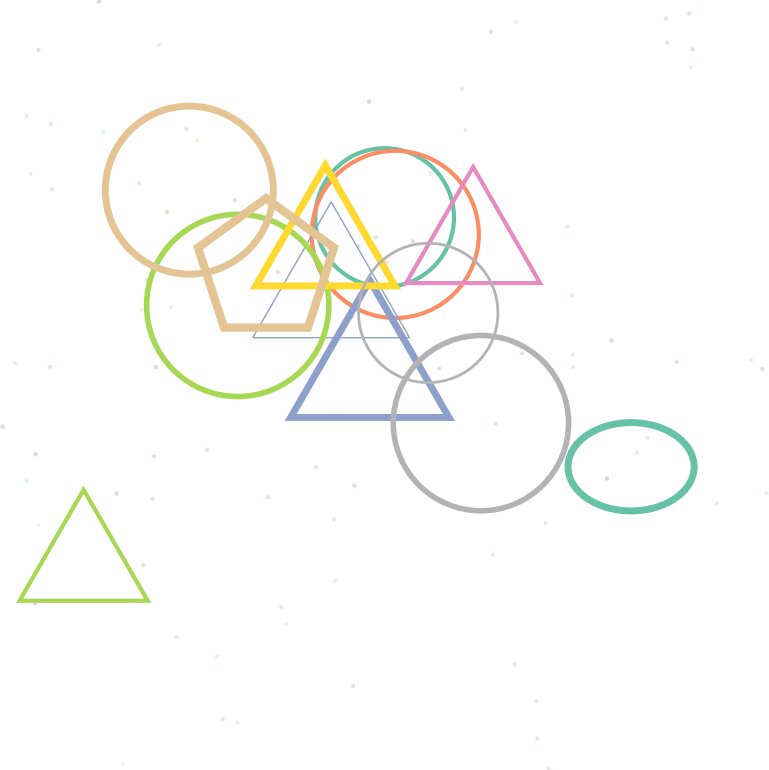[{"shape": "oval", "thickness": 2.5, "radius": 0.41, "center": [0.82, 0.394]}, {"shape": "circle", "thickness": 1.5, "radius": 0.45, "center": [0.5, 0.717]}, {"shape": "circle", "thickness": 1.5, "radius": 0.54, "center": [0.513, 0.696]}, {"shape": "triangle", "thickness": 2.5, "radius": 0.59, "center": [0.48, 0.517]}, {"shape": "triangle", "thickness": 0.5, "radius": 0.59, "center": [0.43, 0.62]}, {"shape": "triangle", "thickness": 1.5, "radius": 0.5, "center": [0.614, 0.683]}, {"shape": "circle", "thickness": 2, "radius": 0.59, "center": [0.309, 0.603]}, {"shape": "triangle", "thickness": 1.5, "radius": 0.48, "center": [0.109, 0.268]}, {"shape": "triangle", "thickness": 2.5, "radius": 0.52, "center": [0.422, 0.681]}, {"shape": "pentagon", "thickness": 3, "radius": 0.46, "center": [0.345, 0.65]}, {"shape": "circle", "thickness": 2.5, "radius": 0.55, "center": [0.246, 0.753]}, {"shape": "circle", "thickness": 1, "radius": 0.45, "center": [0.556, 0.594]}, {"shape": "circle", "thickness": 2, "radius": 0.57, "center": [0.625, 0.45]}]